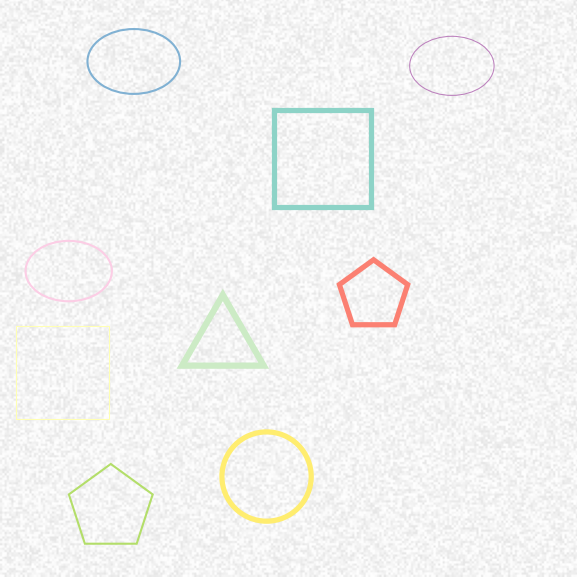[{"shape": "square", "thickness": 2.5, "radius": 0.42, "center": [0.558, 0.725]}, {"shape": "square", "thickness": 0.5, "radius": 0.4, "center": [0.108, 0.354]}, {"shape": "pentagon", "thickness": 2.5, "radius": 0.31, "center": [0.647, 0.487]}, {"shape": "oval", "thickness": 1, "radius": 0.4, "center": [0.232, 0.893]}, {"shape": "pentagon", "thickness": 1, "radius": 0.38, "center": [0.192, 0.119]}, {"shape": "oval", "thickness": 1, "radius": 0.37, "center": [0.119, 0.53]}, {"shape": "oval", "thickness": 0.5, "radius": 0.37, "center": [0.782, 0.885]}, {"shape": "triangle", "thickness": 3, "radius": 0.41, "center": [0.386, 0.407]}, {"shape": "circle", "thickness": 2.5, "radius": 0.39, "center": [0.462, 0.174]}]